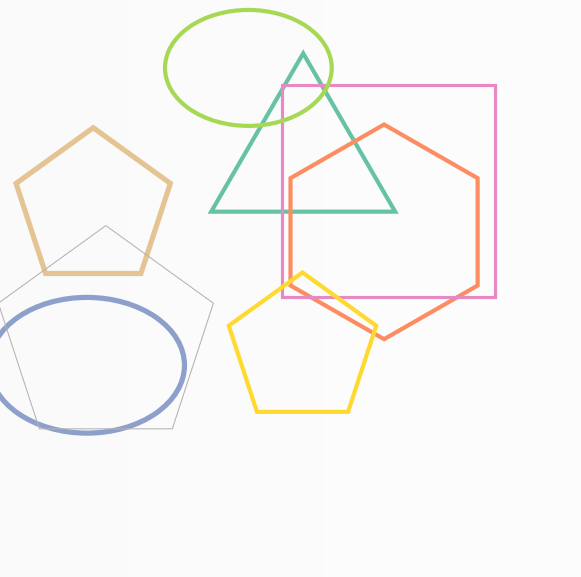[{"shape": "triangle", "thickness": 2, "radius": 0.91, "center": [0.522, 0.724]}, {"shape": "hexagon", "thickness": 2, "radius": 0.93, "center": [0.661, 0.598]}, {"shape": "oval", "thickness": 2.5, "radius": 0.84, "center": [0.149, 0.367]}, {"shape": "square", "thickness": 1.5, "radius": 0.92, "center": [0.668, 0.669]}, {"shape": "oval", "thickness": 2, "radius": 0.72, "center": [0.427, 0.882]}, {"shape": "pentagon", "thickness": 2, "radius": 0.67, "center": [0.52, 0.394]}, {"shape": "pentagon", "thickness": 2.5, "radius": 0.7, "center": [0.16, 0.638]}, {"shape": "pentagon", "thickness": 0.5, "radius": 0.97, "center": [0.182, 0.414]}]